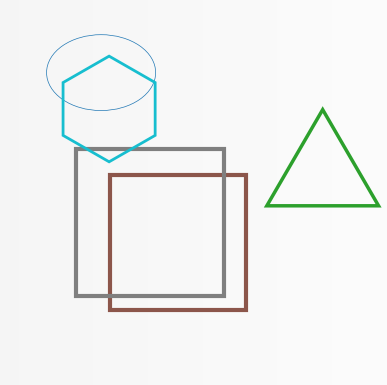[{"shape": "oval", "thickness": 0.5, "radius": 0.7, "center": [0.261, 0.811]}, {"shape": "triangle", "thickness": 2.5, "radius": 0.83, "center": [0.833, 0.549]}, {"shape": "square", "thickness": 3, "radius": 0.88, "center": [0.459, 0.37]}, {"shape": "square", "thickness": 3, "radius": 0.95, "center": [0.386, 0.423]}, {"shape": "hexagon", "thickness": 2, "radius": 0.69, "center": [0.282, 0.717]}]